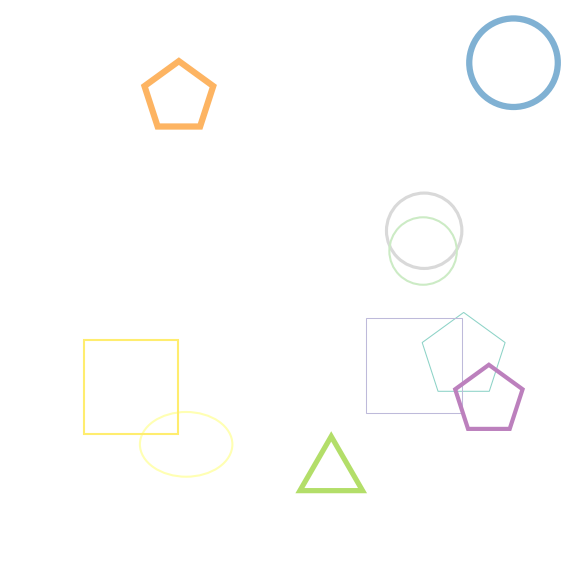[{"shape": "pentagon", "thickness": 0.5, "radius": 0.38, "center": [0.803, 0.383]}, {"shape": "oval", "thickness": 1, "radius": 0.4, "center": [0.322, 0.23]}, {"shape": "square", "thickness": 0.5, "radius": 0.41, "center": [0.716, 0.366]}, {"shape": "circle", "thickness": 3, "radius": 0.38, "center": [0.889, 0.891]}, {"shape": "pentagon", "thickness": 3, "radius": 0.31, "center": [0.31, 0.831]}, {"shape": "triangle", "thickness": 2.5, "radius": 0.31, "center": [0.574, 0.181]}, {"shape": "circle", "thickness": 1.5, "radius": 0.33, "center": [0.734, 0.6]}, {"shape": "pentagon", "thickness": 2, "radius": 0.31, "center": [0.847, 0.306]}, {"shape": "circle", "thickness": 1, "radius": 0.29, "center": [0.733, 0.564]}, {"shape": "square", "thickness": 1, "radius": 0.41, "center": [0.226, 0.329]}]